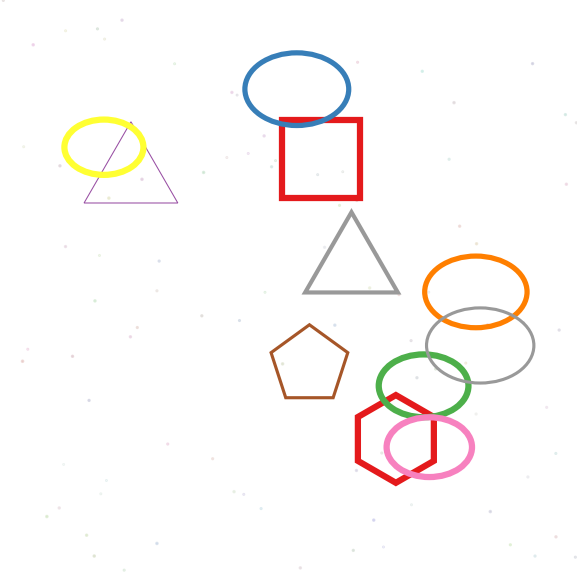[{"shape": "hexagon", "thickness": 3, "radius": 0.38, "center": [0.685, 0.239]}, {"shape": "square", "thickness": 3, "radius": 0.34, "center": [0.556, 0.724]}, {"shape": "oval", "thickness": 2.5, "radius": 0.45, "center": [0.514, 0.845]}, {"shape": "oval", "thickness": 3, "radius": 0.39, "center": [0.734, 0.331]}, {"shape": "triangle", "thickness": 0.5, "radius": 0.47, "center": [0.227, 0.695]}, {"shape": "oval", "thickness": 2.5, "radius": 0.44, "center": [0.824, 0.494]}, {"shape": "oval", "thickness": 3, "radius": 0.34, "center": [0.18, 0.744]}, {"shape": "pentagon", "thickness": 1.5, "radius": 0.35, "center": [0.536, 0.367]}, {"shape": "oval", "thickness": 3, "radius": 0.37, "center": [0.743, 0.225]}, {"shape": "triangle", "thickness": 2, "radius": 0.46, "center": [0.609, 0.539]}, {"shape": "oval", "thickness": 1.5, "radius": 0.46, "center": [0.832, 0.401]}]